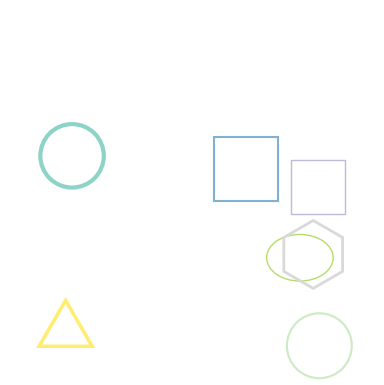[{"shape": "circle", "thickness": 3, "radius": 0.41, "center": [0.187, 0.595]}, {"shape": "square", "thickness": 1, "radius": 0.35, "center": [0.826, 0.513]}, {"shape": "square", "thickness": 1.5, "radius": 0.41, "center": [0.638, 0.56]}, {"shape": "oval", "thickness": 1, "radius": 0.43, "center": [0.779, 0.331]}, {"shape": "hexagon", "thickness": 2, "radius": 0.44, "center": [0.814, 0.339]}, {"shape": "circle", "thickness": 1.5, "radius": 0.42, "center": [0.829, 0.102]}, {"shape": "triangle", "thickness": 2.5, "radius": 0.4, "center": [0.17, 0.14]}]